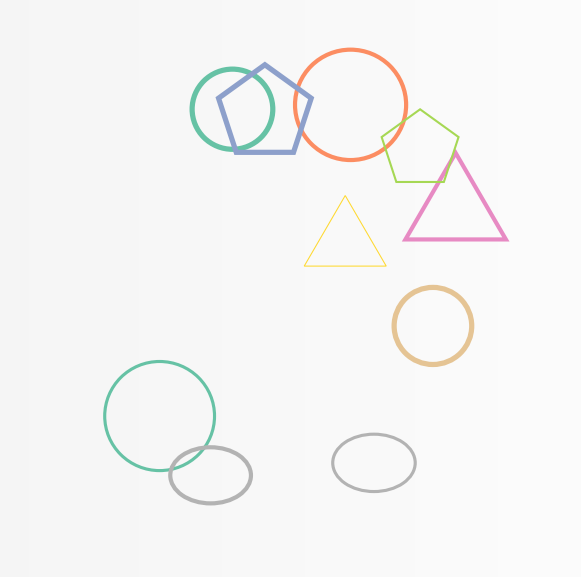[{"shape": "circle", "thickness": 2.5, "radius": 0.35, "center": [0.4, 0.81]}, {"shape": "circle", "thickness": 1.5, "radius": 0.47, "center": [0.275, 0.279]}, {"shape": "circle", "thickness": 2, "radius": 0.48, "center": [0.603, 0.818]}, {"shape": "pentagon", "thickness": 2.5, "radius": 0.42, "center": [0.456, 0.803]}, {"shape": "triangle", "thickness": 2, "radius": 0.5, "center": [0.784, 0.634]}, {"shape": "pentagon", "thickness": 1, "radius": 0.35, "center": [0.723, 0.74]}, {"shape": "triangle", "thickness": 0.5, "radius": 0.41, "center": [0.594, 0.579]}, {"shape": "circle", "thickness": 2.5, "radius": 0.33, "center": [0.745, 0.435]}, {"shape": "oval", "thickness": 2, "radius": 0.35, "center": [0.362, 0.176]}, {"shape": "oval", "thickness": 1.5, "radius": 0.35, "center": [0.643, 0.198]}]